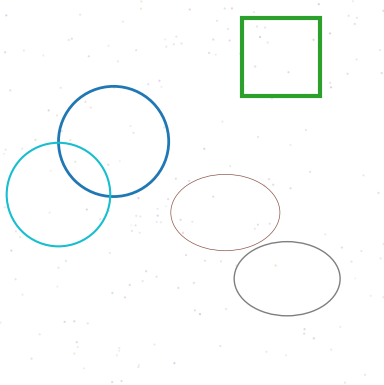[{"shape": "circle", "thickness": 2, "radius": 0.72, "center": [0.295, 0.633]}, {"shape": "square", "thickness": 3, "radius": 0.5, "center": [0.731, 0.852]}, {"shape": "oval", "thickness": 0.5, "radius": 0.71, "center": [0.585, 0.448]}, {"shape": "oval", "thickness": 1, "radius": 0.69, "center": [0.746, 0.276]}, {"shape": "circle", "thickness": 1.5, "radius": 0.67, "center": [0.152, 0.495]}]